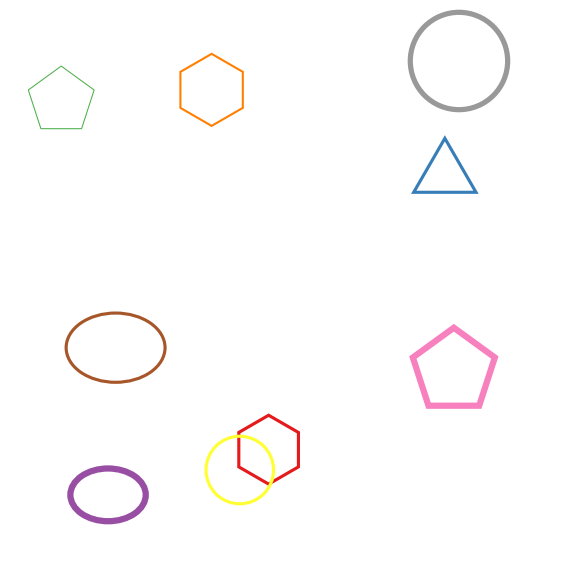[{"shape": "hexagon", "thickness": 1.5, "radius": 0.3, "center": [0.465, 0.22]}, {"shape": "triangle", "thickness": 1.5, "radius": 0.31, "center": [0.77, 0.697]}, {"shape": "pentagon", "thickness": 0.5, "radius": 0.3, "center": [0.106, 0.825]}, {"shape": "oval", "thickness": 3, "radius": 0.33, "center": [0.187, 0.142]}, {"shape": "hexagon", "thickness": 1, "radius": 0.31, "center": [0.366, 0.844]}, {"shape": "circle", "thickness": 1.5, "radius": 0.29, "center": [0.415, 0.185]}, {"shape": "oval", "thickness": 1.5, "radius": 0.43, "center": [0.2, 0.397]}, {"shape": "pentagon", "thickness": 3, "radius": 0.37, "center": [0.786, 0.357]}, {"shape": "circle", "thickness": 2.5, "radius": 0.42, "center": [0.795, 0.894]}]